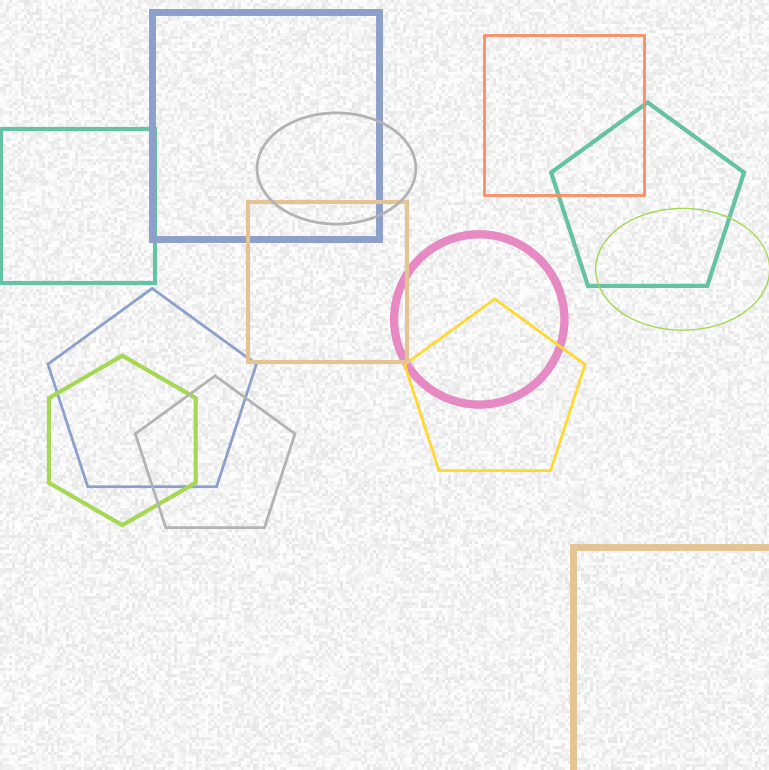[{"shape": "pentagon", "thickness": 1.5, "radius": 0.66, "center": [0.841, 0.735]}, {"shape": "square", "thickness": 1.5, "radius": 0.5, "center": [0.101, 0.733]}, {"shape": "square", "thickness": 1, "radius": 0.52, "center": [0.732, 0.851]}, {"shape": "square", "thickness": 2.5, "radius": 0.74, "center": [0.345, 0.837]}, {"shape": "pentagon", "thickness": 1, "radius": 0.71, "center": [0.198, 0.483]}, {"shape": "circle", "thickness": 3, "radius": 0.55, "center": [0.622, 0.585]}, {"shape": "hexagon", "thickness": 1.5, "radius": 0.55, "center": [0.159, 0.428]}, {"shape": "oval", "thickness": 0.5, "radius": 0.56, "center": [0.887, 0.65]}, {"shape": "pentagon", "thickness": 1, "radius": 0.62, "center": [0.643, 0.488]}, {"shape": "square", "thickness": 1.5, "radius": 0.52, "center": [0.426, 0.634]}, {"shape": "square", "thickness": 2.5, "radius": 0.75, "center": [0.893, 0.14]}, {"shape": "oval", "thickness": 1, "radius": 0.52, "center": [0.437, 0.781]}, {"shape": "pentagon", "thickness": 1, "radius": 0.55, "center": [0.279, 0.403]}]